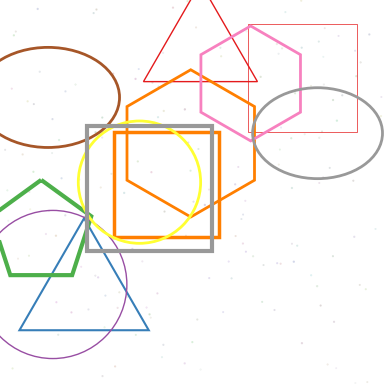[{"shape": "square", "thickness": 0.5, "radius": 0.7, "center": [0.785, 0.798]}, {"shape": "triangle", "thickness": 1, "radius": 0.85, "center": [0.521, 0.873]}, {"shape": "triangle", "thickness": 1.5, "radius": 0.97, "center": [0.218, 0.239]}, {"shape": "pentagon", "thickness": 3, "radius": 0.68, "center": [0.107, 0.396]}, {"shape": "circle", "thickness": 1, "radius": 0.96, "center": [0.137, 0.261]}, {"shape": "square", "thickness": 2.5, "radius": 0.68, "center": [0.433, 0.521]}, {"shape": "hexagon", "thickness": 2, "radius": 0.96, "center": [0.495, 0.628]}, {"shape": "circle", "thickness": 2, "radius": 0.79, "center": [0.362, 0.527]}, {"shape": "oval", "thickness": 2, "radius": 0.93, "center": [0.125, 0.747]}, {"shape": "hexagon", "thickness": 2, "radius": 0.75, "center": [0.651, 0.783]}, {"shape": "square", "thickness": 3, "radius": 0.81, "center": [0.388, 0.51]}, {"shape": "oval", "thickness": 2, "radius": 0.84, "center": [0.825, 0.654]}]